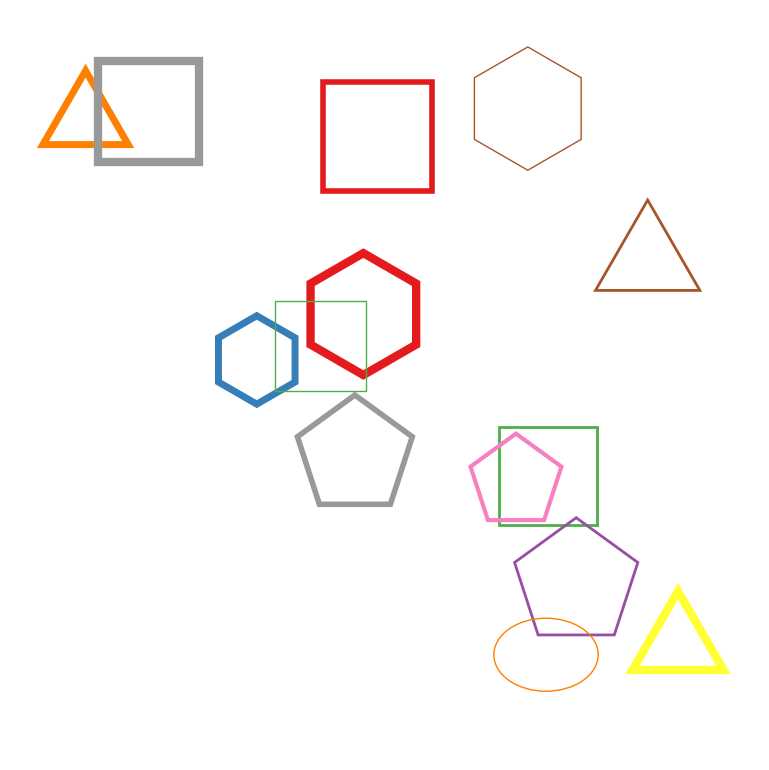[{"shape": "square", "thickness": 2, "radius": 0.36, "center": [0.49, 0.823]}, {"shape": "hexagon", "thickness": 3, "radius": 0.4, "center": [0.472, 0.592]}, {"shape": "hexagon", "thickness": 2.5, "radius": 0.29, "center": [0.333, 0.533]}, {"shape": "square", "thickness": 1, "radius": 0.32, "center": [0.711, 0.382]}, {"shape": "square", "thickness": 0.5, "radius": 0.29, "center": [0.416, 0.551]}, {"shape": "pentagon", "thickness": 1, "radius": 0.42, "center": [0.748, 0.243]}, {"shape": "oval", "thickness": 0.5, "radius": 0.34, "center": [0.709, 0.15]}, {"shape": "triangle", "thickness": 2.5, "radius": 0.32, "center": [0.111, 0.844]}, {"shape": "triangle", "thickness": 3, "radius": 0.34, "center": [0.881, 0.164]}, {"shape": "hexagon", "thickness": 0.5, "radius": 0.4, "center": [0.685, 0.859]}, {"shape": "triangle", "thickness": 1, "radius": 0.39, "center": [0.841, 0.662]}, {"shape": "pentagon", "thickness": 1.5, "radius": 0.31, "center": [0.67, 0.375]}, {"shape": "pentagon", "thickness": 2, "radius": 0.39, "center": [0.461, 0.409]}, {"shape": "square", "thickness": 3, "radius": 0.33, "center": [0.193, 0.855]}]